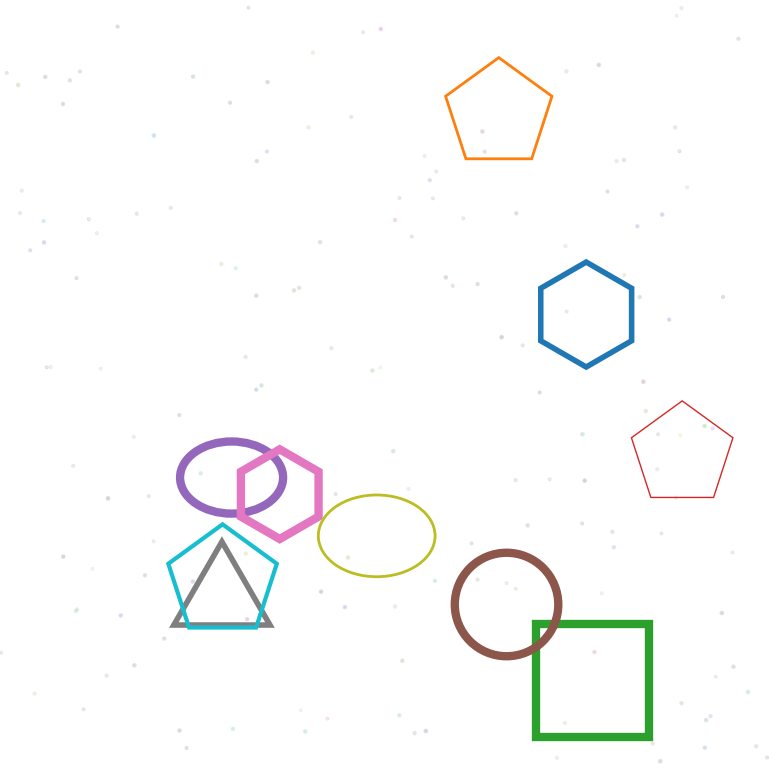[{"shape": "hexagon", "thickness": 2, "radius": 0.34, "center": [0.761, 0.592]}, {"shape": "pentagon", "thickness": 1, "radius": 0.36, "center": [0.648, 0.853]}, {"shape": "square", "thickness": 3, "radius": 0.37, "center": [0.769, 0.116]}, {"shape": "pentagon", "thickness": 0.5, "radius": 0.35, "center": [0.886, 0.41]}, {"shape": "oval", "thickness": 3, "radius": 0.33, "center": [0.301, 0.38]}, {"shape": "circle", "thickness": 3, "radius": 0.34, "center": [0.658, 0.215]}, {"shape": "hexagon", "thickness": 3, "radius": 0.29, "center": [0.363, 0.358]}, {"shape": "triangle", "thickness": 2, "radius": 0.36, "center": [0.288, 0.224]}, {"shape": "oval", "thickness": 1, "radius": 0.38, "center": [0.489, 0.304]}, {"shape": "pentagon", "thickness": 1.5, "radius": 0.37, "center": [0.289, 0.245]}]